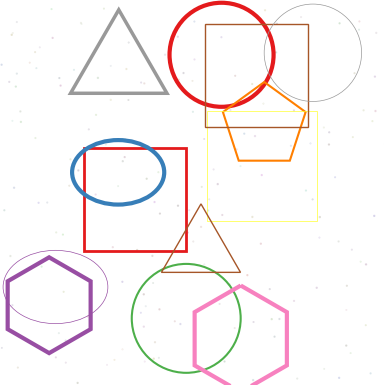[{"shape": "square", "thickness": 2, "radius": 0.67, "center": [0.351, 0.482]}, {"shape": "circle", "thickness": 3, "radius": 0.68, "center": [0.575, 0.858]}, {"shape": "oval", "thickness": 3, "radius": 0.6, "center": [0.307, 0.552]}, {"shape": "circle", "thickness": 1.5, "radius": 0.71, "center": [0.484, 0.173]}, {"shape": "oval", "thickness": 0.5, "radius": 0.68, "center": [0.144, 0.255]}, {"shape": "hexagon", "thickness": 3, "radius": 0.62, "center": [0.128, 0.207]}, {"shape": "pentagon", "thickness": 1.5, "radius": 0.56, "center": [0.686, 0.674]}, {"shape": "square", "thickness": 0.5, "radius": 0.71, "center": [0.681, 0.57]}, {"shape": "triangle", "thickness": 1, "radius": 0.59, "center": [0.522, 0.352]}, {"shape": "square", "thickness": 1, "radius": 0.67, "center": [0.665, 0.803]}, {"shape": "hexagon", "thickness": 3, "radius": 0.69, "center": [0.625, 0.12]}, {"shape": "circle", "thickness": 0.5, "radius": 0.63, "center": [0.813, 0.863]}, {"shape": "triangle", "thickness": 2.5, "radius": 0.72, "center": [0.308, 0.83]}]